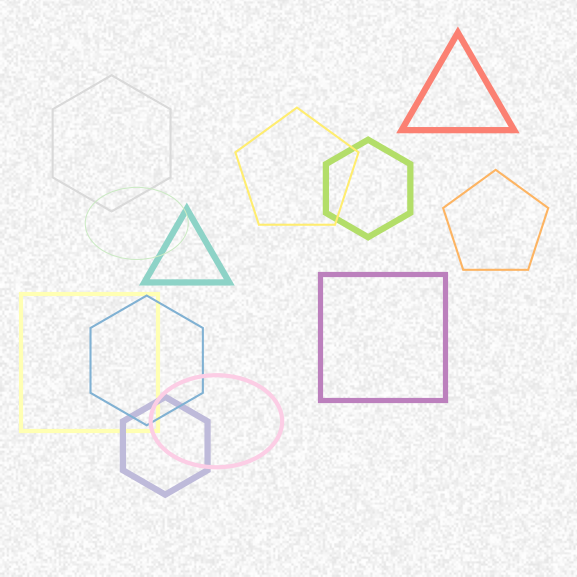[{"shape": "triangle", "thickness": 3, "radius": 0.42, "center": [0.323, 0.553]}, {"shape": "square", "thickness": 2, "radius": 0.6, "center": [0.155, 0.371]}, {"shape": "hexagon", "thickness": 3, "radius": 0.42, "center": [0.286, 0.227]}, {"shape": "triangle", "thickness": 3, "radius": 0.56, "center": [0.793, 0.83]}, {"shape": "hexagon", "thickness": 1, "radius": 0.56, "center": [0.254, 0.375]}, {"shape": "pentagon", "thickness": 1, "radius": 0.48, "center": [0.858, 0.609]}, {"shape": "hexagon", "thickness": 3, "radius": 0.42, "center": [0.637, 0.673]}, {"shape": "oval", "thickness": 2, "radius": 0.57, "center": [0.375, 0.27]}, {"shape": "hexagon", "thickness": 1, "radius": 0.59, "center": [0.193, 0.751]}, {"shape": "square", "thickness": 2.5, "radius": 0.54, "center": [0.662, 0.416]}, {"shape": "oval", "thickness": 0.5, "radius": 0.45, "center": [0.237, 0.612]}, {"shape": "pentagon", "thickness": 1, "radius": 0.56, "center": [0.514, 0.701]}]